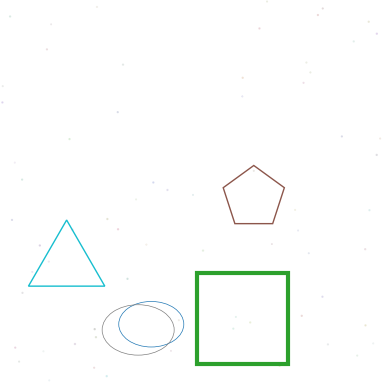[{"shape": "oval", "thickness": 0.5, "radius": 0.42, "center": [0.393, 0.158]}, {"shape": "square", "thickness": 3, "radius": 0.59, "center": [0.629, 0.173]}, {"shape": "pentagon", "thickness": 1, "radius": 0.42, "center": [0.659, 0.487]}, {"shape": "oval", "thickness": 0.5, "radius": 0.47, "center": [0.359, 0.143]}, {"shape": "triangle", "thickness": 1, "radius": 0.57, "center": [0.173, 0.314]}]